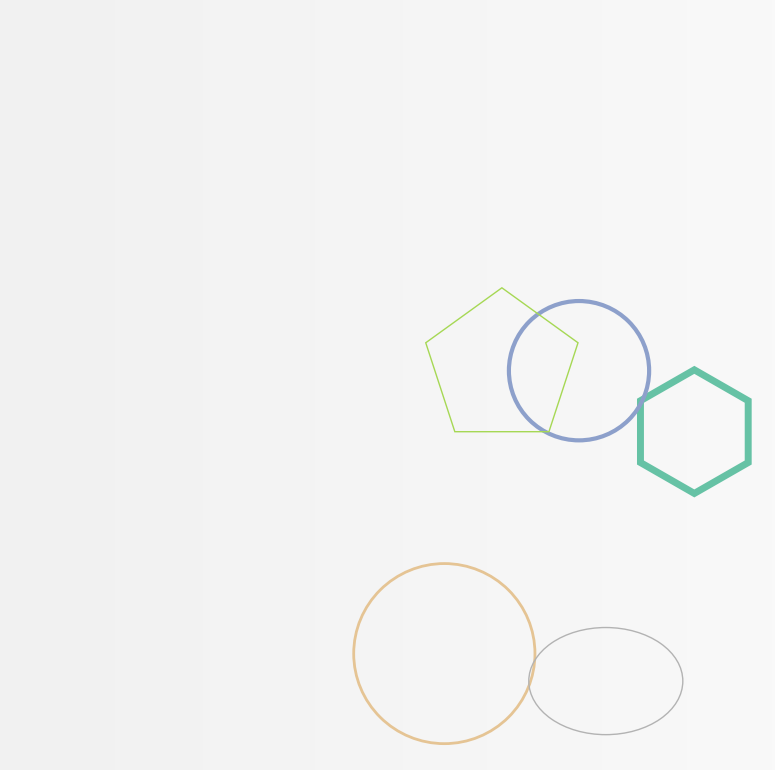[{"shape": "hexagon", "thickness": 2.5, "radius": 0.4, "center": [0.896, 0.439]}, {"shape": "circle", "thickness": 1.5, "radius": 0.45, "center": [0.747, 0.519]}, {"shape": "pentagon", "thickness": 0.5, "radius": 0.52, "center": [0.648, 0.523]}, {"shape": "circle", "thickness": 1, "radius": 0.58, "center": [0.573, 0.151]}, {"shape": "oval", "thickness": 0.5, "radius": 0.5, "center": [0.782, 0.115]}]